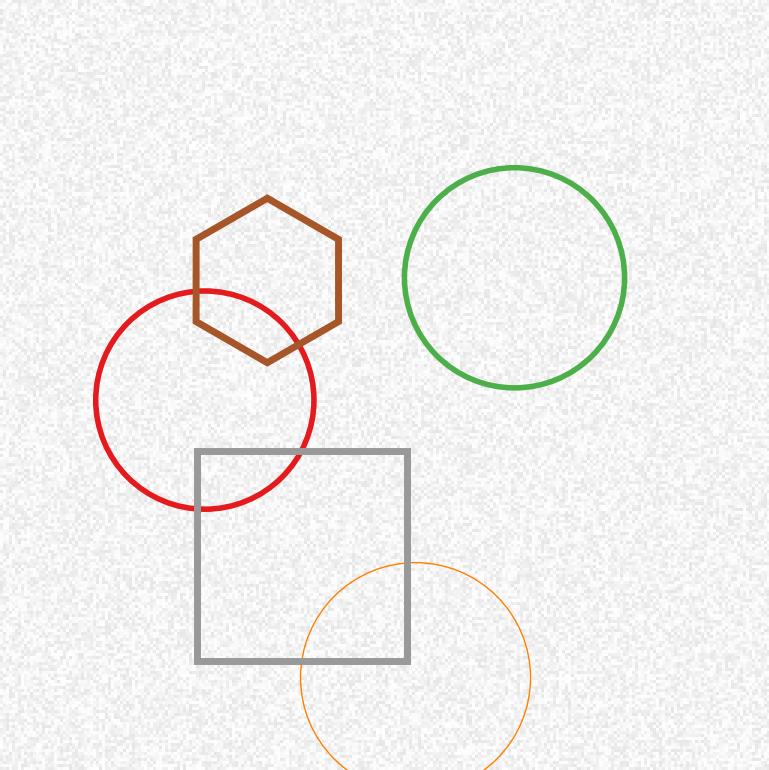[{"shape": "circle", "thickness": 2, "radius": 0.71, "center": [0.266, 0.48]}, {"shape": "circle", "thickness": 2, "radius": 0.71, "center": [0.668, 0.639]}, {"shape": "circle", "thickness": 0.5, "radius": 0.75, "center": [0.54, 0.12]}, {"shape": "hexagon", "thickness": 2.5, "radius": 0.53, "center": [0.347, 0.636]}, {"shape": "square", "thickness": 2.5, "radius": 0.68, "center": [0.393, 0.278]}]